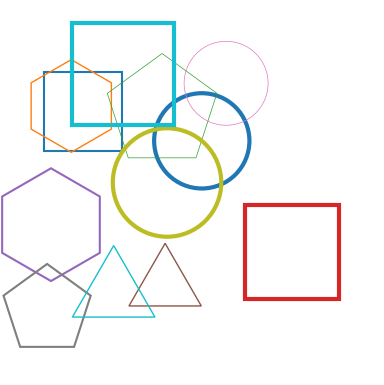[{"shape": "circle", "thickness": 3, "radius": 0.62, "center": [0.524, 0.634]}, {"shape": "square", "thickness": 1.5, "radius": 0.51, "center": [0.216, 0.711]}, {"shape": "hexagon", "thickness": 1, "radius": 0.6, "center": [0.185, 0.725]}, {"shape": "pentagon", "thickness": 0.5, "radius": 0.75, "center": [0.421, 0.711]}, {"shape": "square", "thickness": 3, "radius": 0.61, "center": [0.758, 0.345]}, {"shape": "hexagon", "thickness": 1.5, "radius": 0.73, "center": [0.132, 0.416]}, {"shape": "triangle", "thickness": 1, "radius": 0.54, "center": [0.429, 0.26]}, {"shape": "circle", "thickness": 0.5, "radius": 0.55, "center": [0.587, 0.784]}, {"shape": "pentagon", "thickness": 1.5, "radius": 0.6, "center": [0.122, 0.195]}, {"shape": "circle", "thickness": 3, "radius": 0.7, "center": [0.434, 0.526]}, {"shape": "triangle", "thickness": 1, "radius": 0.62, "center": [0.295, 0.238]}, {"shape": "square", "thickness": 3, "radius": 0.66, "center": [0.319, 0.807]}]